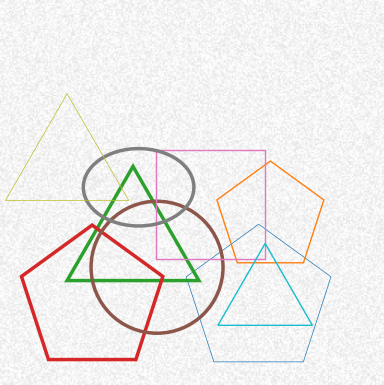[{"shape": "pentagon", "thickness": 0.5, "radius": 0.99, "center": [0.672, 0.22]}, {"shape": "pentagon", "thickness": 1, "radius": 0.73, "center": [0.702, 0.436]}, {"shape": "triangle", "thickness": 2.5, "radius": 0.99, "center": [0.345, 0.37]}, {"shape": "pentagon", "thickness": 2.5, "radius": 0.97, "center": [0.239, 0.222]}, {"shape": "circle", "thickness": 2.5, "radius": 0.86, "center": [0.408, 0.306]}, {"shape": "square", "thickness": 1, "radius": 0.71, "center": [0.547, 0.47]}, {"shape": "oval", "thickness": 2.5, "radius": 0.72, "center": [0.36, 0.514]}, {"shape": "triangle", "thickness": 0.5, "radius": 0.92, "center": [0.174, 0.572]}, {"shape": "triangle", "thickness": 1, "radius": 0.71, "center": [0.689, 0.226]}]